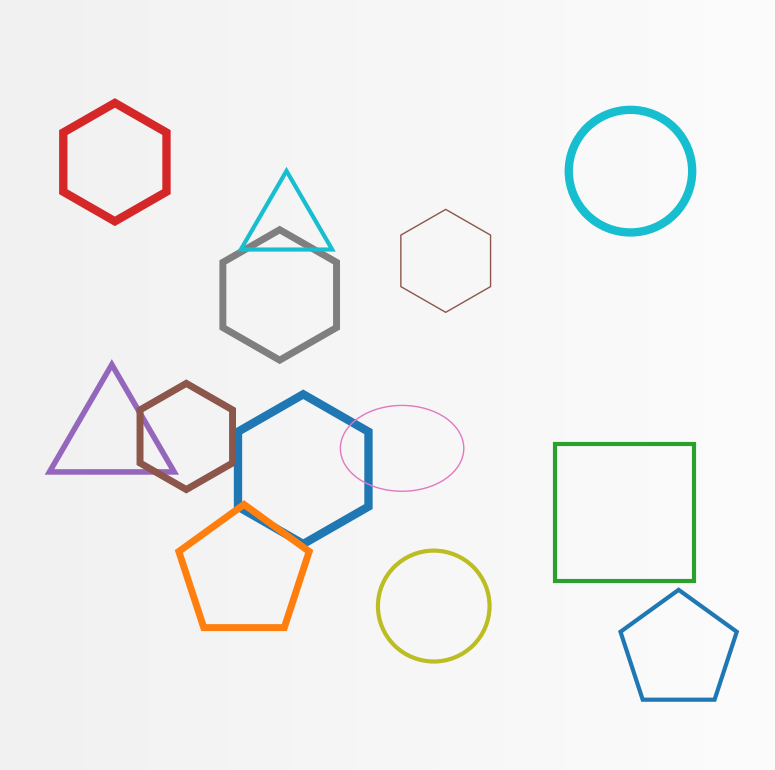[{"shape": "pentagon", "thickness": 1.5, "radius": 0.39, "center": [0.876, 0.155]}, {"shape": "hexagon", "thickness": 3, "radius": 0.49, "center": [0.391, 0.391]}, {"shape": "pentagon", "thickness": 2.5, "radius": 0.44, "center": [0.315, 0.256]}, {"shape": "square", "thickness": 1.5, "radius": 0.45, "center": [0.806, 0.334]}, {"shape": "hexagon", "thickness": 3, "radius": 0.38, "center": [0.148, 0.789]}, {"shape": "triangle", "thickness": 2, "radius": 0.46, "center": [0.144, 0.434]}, {"shape": "hexagon", "thickness": 0.5, "radius": 0.33, "center": [0.575, 0.661]}, {"shape": "hexagon", "thickness": 2.5, "radius": 0.34, "center": [0.24, 0.433]}, {"shape": "oval", "thickness": 0.5, "radius": 0.4, "center": [0.519, 0.418]}, {"shape": "hexagon", "thickness": 2.5, "radius": 0.42, "center": [0.361, 0.617]}, {"shape": "circle", "thickness": 1.5, "radius": 0.36, "center": [0.56, 0.213]}, {"shape": "circle", "thickness": 3, "radius": 0.4, "center": [0.814, 0.778]}, {"shape": "triangle", "thickness": 1.5, "radius": 0.34, "center": [0.37, 0.71]}]